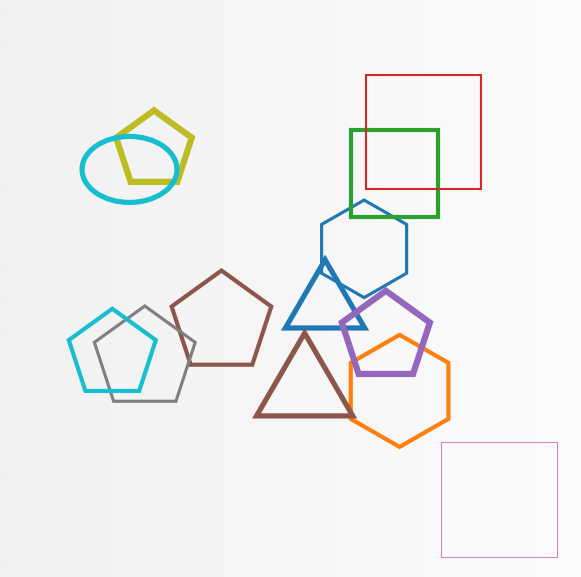[{"shape": "hexagon", "thickness": 1.5, "radius": 0.42, "center": [0.626, 0.568]}, {"shape": "triangle", "thickness": 2.5, "radius": 0.39, "center": [0.559, 0.471]}, {"shape": "hexagon", "thickness": 2, "radius": 0.49, "center": [0.687, 0.322]}, {"shape": "square", "thickness": 2, "radius": 0.37, "center": [0.679, 0.699]}, {"shape": "square", "thickness": 1, "radius": 0.5, "center": [0.729, 0.771]}, {"shape": "pentagon", "thickness": 3, "radius": 0.4, "center": [0.664, 0.416]}, {"shape": "pentagon", "thickness": 2, "radius": 0.45, "center": [0.381, 0.441]}, {"shape": "triangle", "thickness": 2.5, "radius": 0.48, "center": [0.524, 0.327]}, {"shape": "square", "thickness": 0.5, "radius": 0.5, "center": [0.858, 0.134]}, {"shape": "pentagon", "thickness": 1.5, "radius": 0.46, "center": [0.249, 0.378]}, {"shape": "pentagon", "thickness": 3, "radius": 0.34, "center": [0.265, 0.74]}, {"shape": "oval", "thickness": 2.5, "radius": 0.41, "center": [0.223, 0.706]}, {"shape": "pentagon", "thickness": 2, "radius": 0.39, "center": [0.193, 0.386]}]